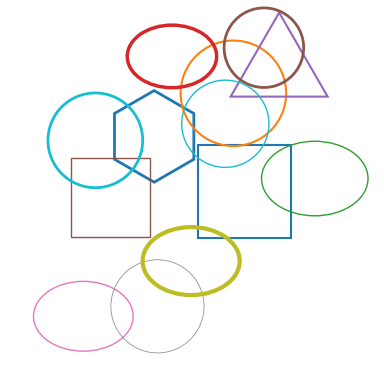[{"shape": "hexagon", "thickness": 2, "radius": 0.59, "center": [0.4, 0.646]}, {"shape": "square", "thickness": 1.5, "radius": 0.61, "center": [0.635, 0.503]}, {"shape": "circle", "thickness": 1.5, "radius": 0.68, "center": [0.606, 0.758]}, {"shape": "oval", "thickness": 1, "radius": 0.69, "center": [0.818, 0.536]}, {"shape": "oval", "thickness": 2.5, "radius": 0.58, "center": [0.447, 0.853]}, {"shape": "triangle", "thickness": 1.5, "radius": 0.73, "center": [0.725, 0.822]}, {"shape": "square", "thickness": 1, "radius": 0.51, "center": [0.286, 0.486]}, {"shape": "circle", "thickness": 2, "radius": 0.52, "center": [0.685, 0.876]}, {"shape": "oval", "thickness": 1, "radius": 0.65, "center": [0.216, 0.179]}, {"shape": "circle", "thickness": 0.5, "radius": 0.6, "center": [0.409, 0.204]}, {"shape": "oval", "thickness": 3, "radius": 0.63, "center": [0.496, 0.322]}, {"shape": "circle", "thickness": 2, "radius": 0.62, "center": [0.248, 0.636]}, {"shape": "circle", "thickness": 1, "radius": 0.57, "center": [0.585, 0.679]}]